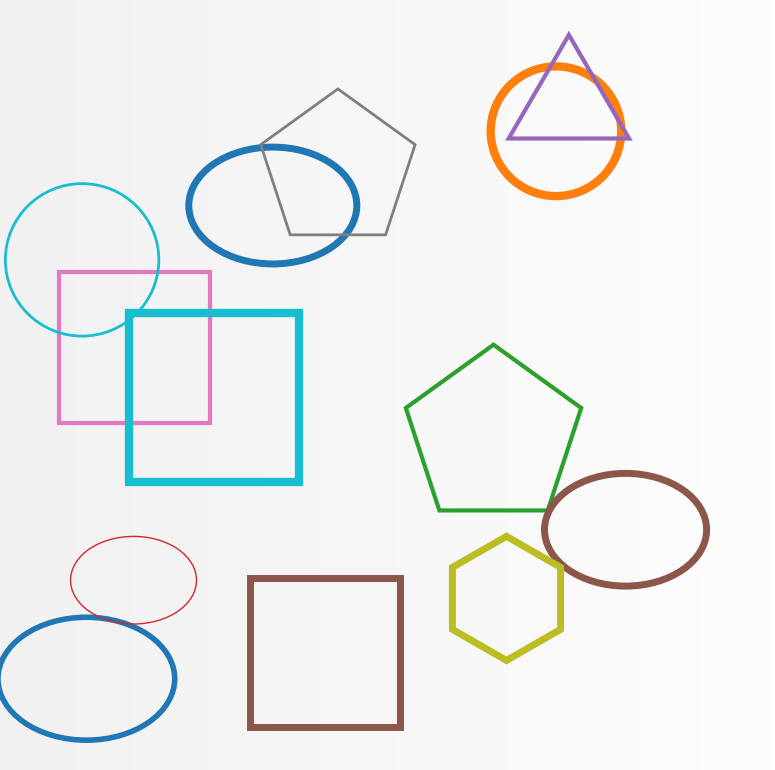[{"shape": "oval", "thickness": 2, "radius": 0.57, "center": [0.111, 0.119]}, {"shape": "oval", "thickness": 2.5, "radius": 0.54, "center": [0.352, 0.733]}, {"shape": "circle", "thickness": 3, "radius": 0.42, "center": [0.717, 0.83]}, {"shape": "pentagon", "thickness": 1.5, "radius": 0.59, "center": [0.637, 0.433]}, {"shape": "oval", "thickness": 0.5, "radius": 0.41, "center": [0.172, 0.246]}, {"shape": "triangle", "thickness": 1.5, "radius": 0.45, "center": [0.734, 0.865]}, {"shape": "square", "thickness": 2.5, "radius": 0.48, "center": [0.419, 0.153]}, {"shape": "oval", "thickness": 2.5, "radius": 0.52, "center": [0.807, 0.312]}, {"shape": "square", "thickness": 1.5, "radius": 0.49, "center": [0.174, 0.548]}, {"shape": "pentagon", "thickness": 1, "radius": 0.52, "center": [0.436, 0.78]}, {"shape": "hexagon", "thickness": 2.5, "radius": 0.4, "center": [0.654, 0.223]}, {"shape": "circle", "thickness": 1, "radius": 0.5, "center": [0.106, 0.663]}, {"shape": "square", "thickness": 3, "radius": 0.55, "center": [0.276, 0.484]}]